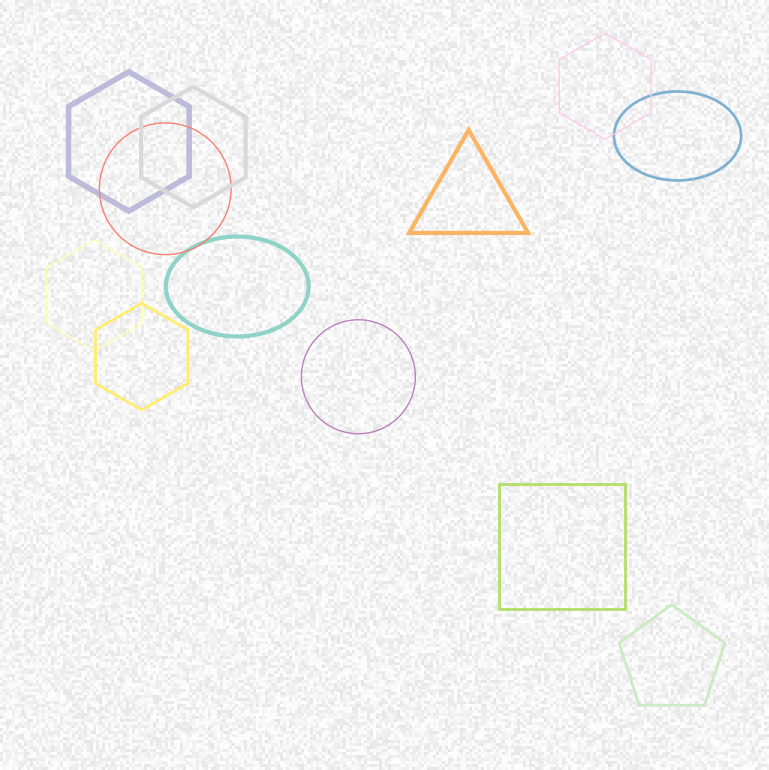[{"shape": "oval", "thickness": 1.5, "radius": 0.46, "center": [0.308, 0.628]}, {"shape": "hexagon", "thickness": 0.5, "radius": 0.36, "center": [0.123, 0.616]}, {"shape": "hexagon", "thickness": 2, "radius": 0.45, "center": [0.167, 0.816]}, {"shape": "circle", "thickness": 0.5, "radius": 0.43, "center": [0.215, 0.755]}, {"shape": "oval", "thickness": 1, "radius": 0.41, "center": [0.88, 0.823]}, {"shape": "triangle", "thickness": 1.5, "radius": 0.45, "center": [0.609, 0.742]}, {"shape": "square", "thickness": 1, "radius": 0.41, "center": [0.73, 0.29]}, {"shape": "hexagon", "thickness": 0.5, "radius": 0.34, "center": [0.786, 0.888]}, {"shape": "hexagon", "thickness": 1.5, "radius": 0.39, "center": [0.251, 0.809]}, {"shape": "circle", "thickness": 0.5, "radius": 0.37, "center": [0.465, 0.511]}, {"shape": "pentagon", "thickness": 1, "radius": 0.36, "center": [0.873, 0.143]}, {"shape": "hexagon", "thickness": 1, "radius": 0.35, "center": [0.184, 0.537]}]